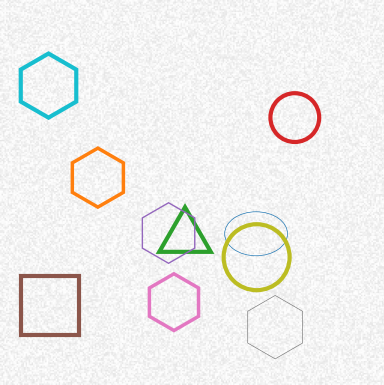[{"shape": "oval", "thickness": 0.5, "radius": 0.41, "center": [0.665, 0.393]}, {"shape": "hexagon", "thickness": 2.5, "radius": 0.38, "center": [0.254, 0.539]}, {"shape": "triangle", "thickness": 3, "radius": 0.39, "center": [0.481, 0.385]}, {"shape": "circle", "thickness": 3, "radius": 0.32, "center": [0.766, 0.695]}, {"shape": "hexagon", "thickness": 1, "radius": 0.39, "center": [0.438, 0.395]}, {"shape": "square", "thickness": 3, "radius": 0.38, "center": [0.13, 0.207]}, {"shape": "hexagon", "thickness": 2.5, "radius": 0.37, "center": [0.452, 0.215]}, {"shape": "hexagon", "thickness": 0.5, "radius": 0.41, "center": [0.715, 0.15]}, {"shape": "circle", "thickness": 3, "radius": 0.43, "center": [0.667, 0.332]}, {"shape": "hexagon", "thickness": 3, "radius": 0.42, "center": [0.126, 0.778]}]